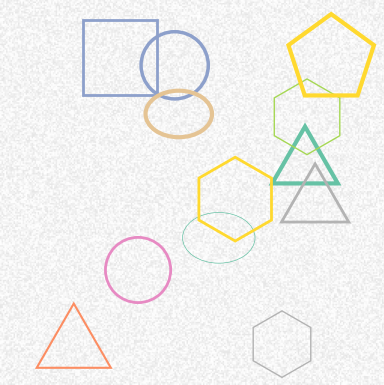[{"shape": "oval", "thickness": 0.5, "radius": 0.47, "center": [0.568, 0.382]}, {"shape": "triangle", "thickness": 3, "radius": 0.49, "center": [0.792, 0.573]}, {"shape": "triangle", "thickness": 1.5, "radius": 0.56, "center": [0.192, 0.1]}, {"shape": "square", "thickness": 2, "radius": 0.48, "center": [0.312, 0.85]}, {"shape": "circle", "thickness": 2.5, "radius": 0.44, "center": [0.454, 0.83]}, {"shape": "circle", "thickness": 2, "radius": 0.42, "center": [0.359, 0.299]}, {"shape": "hexagon", "thickness": 1, "radius": 0.49, "center": [0.798, 0.697]}, {"shape": "pentagon", "thickness": 3, "radius": 0.58, "center": [0.86, 0.847]}, {"shape": "hexagon", "thickness": 2, "radius": 0.54, "center": [0.611, 0.483]}, {"shape": "oval", "thickness": 3, "radius": 0.43, "center": [0.464, 0.704]}, {"shape": "triangle", "thickness": 2, "radius": 0.5, "center": [0.819, 0.474]}, {"shape": "hexagon", "thickness": 1, "radius": 0.43, "center": [0.732, 0.106]}]